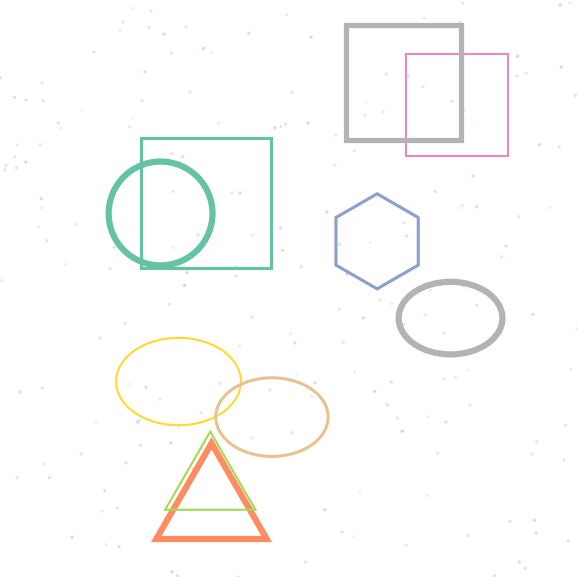[{"shape": "square", "thickness": 1.5, "radius": 0.57, "center": [0.357, 0.648]}, {"shape": "circle", "thickness": 3, "radius": 0.45, "center": [0.278, 0.629]}, {"shape": "triangle", "thickness": 3, "radius": 0.55, "center": [0.366, 0.121]}, {"shape": "hexagon", "thickness": 1.5, "radius": 0.41, "center": [0.653, 0.581]}, {"shape": "square", "thickness": 1, "radius": 0.44, "center": [0.791, 0.818]}, {"shape": "triangle", "thickness": 1, "radius": 0.45, "center": [0.364, 0.162]}, {"shape": "oval", "thickness": 1, "radius": 0.54, "center": [0.309, 0.338]}, {"shape": "oval", "thickness": 1.5, "radius": 0.49, "center": [0.471, 0.277]}, {"shape": "square", "thickness": 2.5, "radius": 0.5, "center": [0.698, 0.856]}, {"shape": "oval", "thickness": 3, "radius": 0.45, "center": [0.78, 0.448]}]